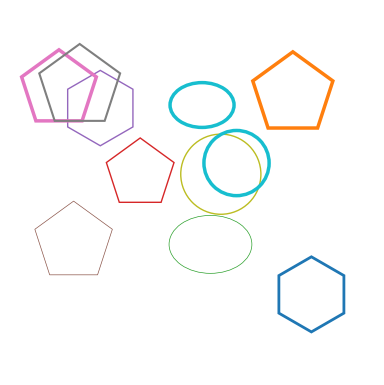[{"shape": "hexagon", "thickness": 2, "radius": 0.49, "center": [0.809, 0.235]}, {"shape": "pentagon", "thickness": 2.5, "radius": 0.55, "center": [0.761, 0.756]}, {"shape": "oval", "thickness": 0.5, "radius": 0.54, "center": [0.547, 0.365]}, {"shape": "pentagon", "thickness": 1, "radius": 0.46, "center": [0.364, 0.549]}, {"shape": "hexagon", "thickness": 1, "radius": 0.49, "center": [0.261, 0.719]}, {"shape": "pentagon", "thickness": 0.5, "radius": 0.53, "center": [0.191, 0.372]}, {"shape": "pentagon", "thickness": 2.5, "radius": 0.51, "center": [0.153, 0.769]}, {"shape": "pentagon", "thickness": 1.5, "radius": 0.55, "center": [0.207, 0.775]}, {"shape": "circle", "thickness": 1, "radius": 0.52, "center": [0.574, 0.548]}, {"shape": "circle", "thickness": 2.5, "radius": 0.42, "center": [0.614, 0.576]}, {"shape": "oval", "thickness": 2.5, "radius": 0.42, "center": [0.525, 0.727]}]